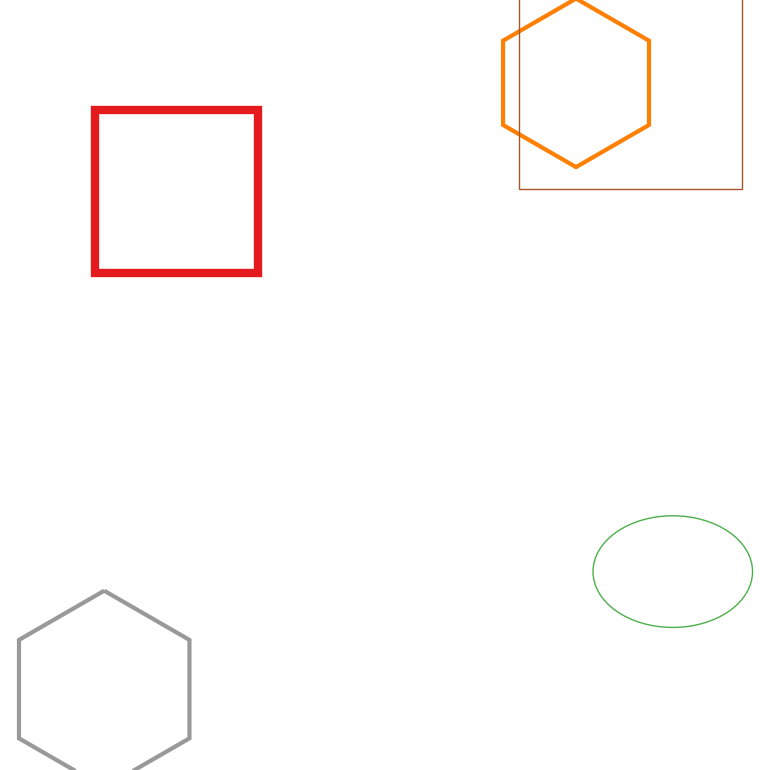[{"shape": "square", "thickness": 3, "radius": 0.53, "center": [0.23, 0.752]}, {"shape": "oval", "thickness": 0.5, "radius": 0.52, "center": [0.874, 0.258]}, {"shape": "hexagon", "thickness": 1.5, "radius": 0.55, "center": [0.748, 0.892]}, {"shape": "square", "thickness": 0.5, "radius": 0.72, "center": [0.819, 0.899]}, {"shape": "hexagon", "thickness": 1.5, "radius": 0.64, "center": [0.135, 0.105]}]